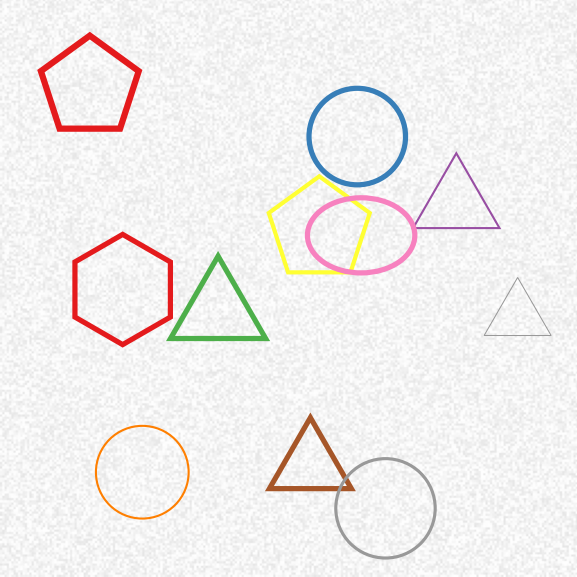[{"shape": "hexagon", "thickness": 2.5, "radius": 0.48, "center": [0.212, 0.498]}, {"shape": "pentagon", "thickness": 3, "radius": 0.45, "center": [0.156, 0.848]}, {"shape": "circle", "thickness": 2.5, "radius": 0.42, "center": [0.619, 0.763]}, {"shape": "triangle", "thickness": 2.5, "radius": 0.48, "center": [0.378, 0.461]}, {"shape": "triangle", "thickness": 1, "radius": 0.43, "center": [0.79, 0.647]}, {"shape": "circle", "thickness": 1, "radius": 0.4, "center": [0.246, 0.181]}, {"shape": "pentagon", "thickness": 2, "radius": 0.46, "center": [0.553, 0.602]}, {"shape": "triangle", "thickness": 2.5, "radius": 0.41, "center": [0.537, 0.194]}, {"shape": "oval", "thickness": 2.5, "radius": 0.46, "center": [0.625, 0.592]}, {"shape": "circle", "thickness": 1.5, "radius": 0.43, "center": [0.668, 0.119]}, {"shape": "triangle", "thickness": 0.5, "radius": 0.34, "center": [0.896, 0.452]}]